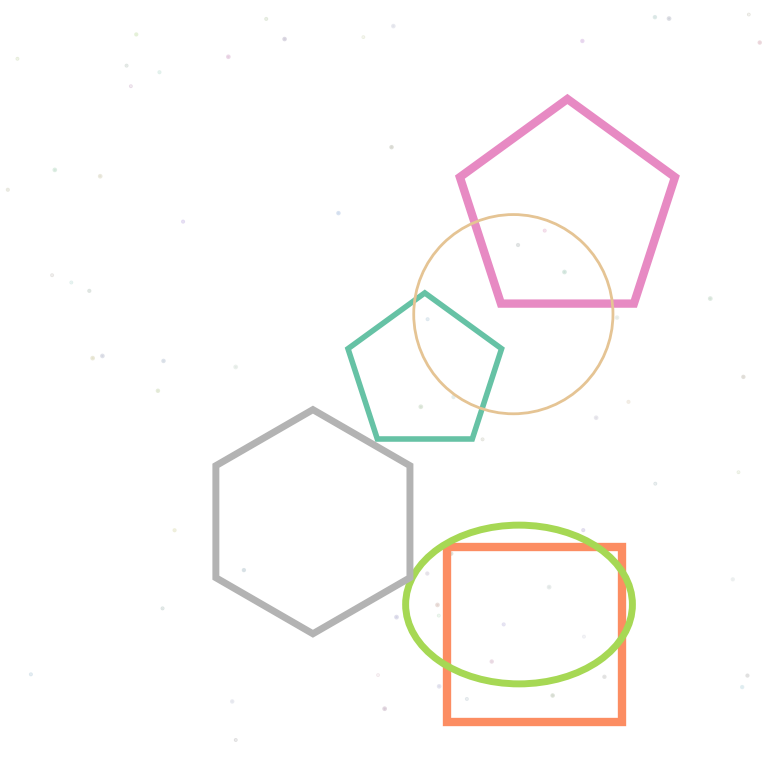[{"shape": "pentagon", "thickness": 2, "radius": 0.52, "center": [0.552, 0.515]}, {"shape": "square", "thickness": 3, "radius": 0.57, "center": [0.694, 0.176]}, {"shape": "pentagon", "thickness": 3, "radius": 0.73, "center": [0.737, 0.725]}, {"shape": "oval", "thickness": 2.5, "radius": 0.74, "center": [0.674, 0.215]}, {"shape": "circle", "thickness": 1, "radius": 0.65, "center": [0.667, 0.592]}, {"shape": "hexagon", "thickness": 2.5, "radius": 0.73, "center": [0.406, 0.322]}]